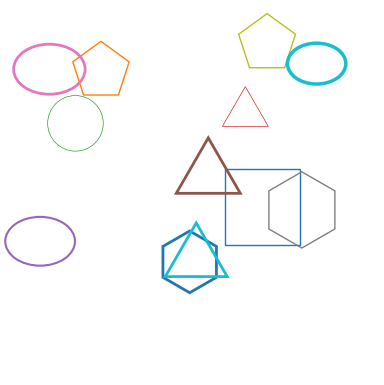[{"shape": "square", "thickness": 1, "radius": 0.49, "center": [0.682, 0.463]}, {"shape": "hexagon", "thickness": 2, "radius": 0.4, "center": [0.493, 0.32]}, {"shape": "pentagon", "thickness": 1, "radius": 0.39, "center": [0.262, 0.816]}, {"shape": "circle", "thickness": 0.5, "radius": 0.36, "center": [0.196, 0.68]}, {"shape": "triangle", "thickness": 0.5, "radius": 0.34, "center": [0.637, 0.706]}, {"shape": "oval", "thickness": 1.5, "radius": 0.45, "center": [0.104, 0.373]}, {"shape": "triangle", "thickness": 2, "radius": 0.48, "center": [0.541, 0.546]}, {"shape": "oval", "thickness": 2, "radius": 0.46, "center": [0.128, 0.82]}, {"shape": "hexagon", "thickness": 1, "radius": 0.49, "center": [0.784, 0.455]}, {"shape": "pentagon", "thickness": 1, "radius": 0.39, "center": [0.694, 0.887]}, {"shape": "oval", "thickness": 2.5, "radius": 0.38, "center": [0.822, 0.835]}, {"shape": "triangle", "thickness": 2, "radius": 0.46, "center": [0.51, 0.328]}]